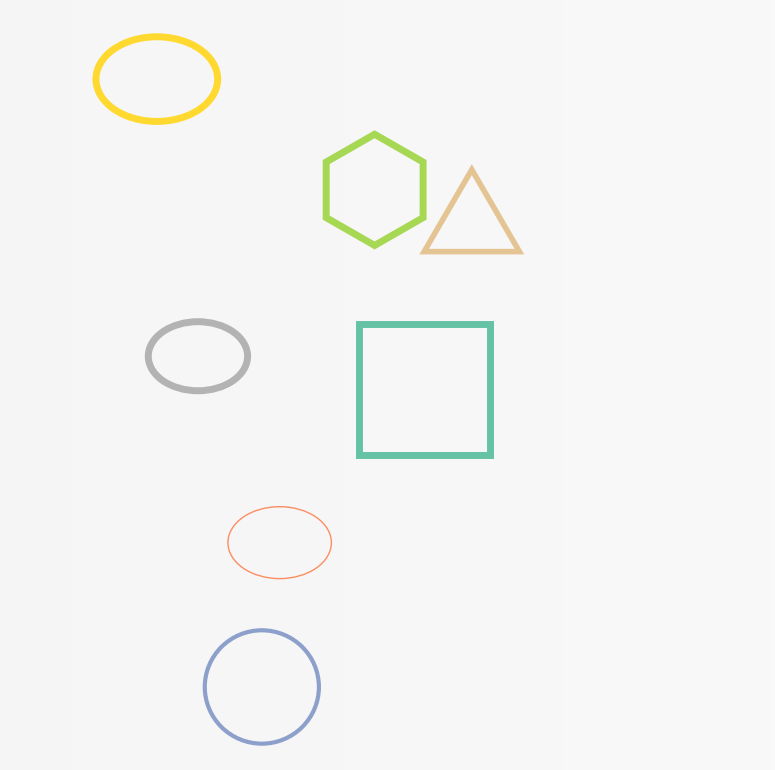[{"shape": "square", "thickness": 2.5, "radius": 0.42, "center": [0.548, 0.494]}, {"shape": "oval", "thickness": 0.5, "radius": 0.33, "center": [0.361, 0.295]}, {"shape": "circle", "thickness": 1.5, "radius": 0.37, "center": [0.338, 0.108]}, {"shape": "hexagon", "thickness": 2.5, "radius": 0.36, "center": [0.483, 0.753]}, {"shape": "oval", "thickness": 2.5, "radius": 0.39, "center": [0.202, 0.897]}, {"shape": "triangle", "thickness": 2, "radius": 0.35, "center": [0.609, 0.709]}, {"shape": "oval", "thickness": 2.5, "radius": 0.32, "center": [0.255, 0.537]}]